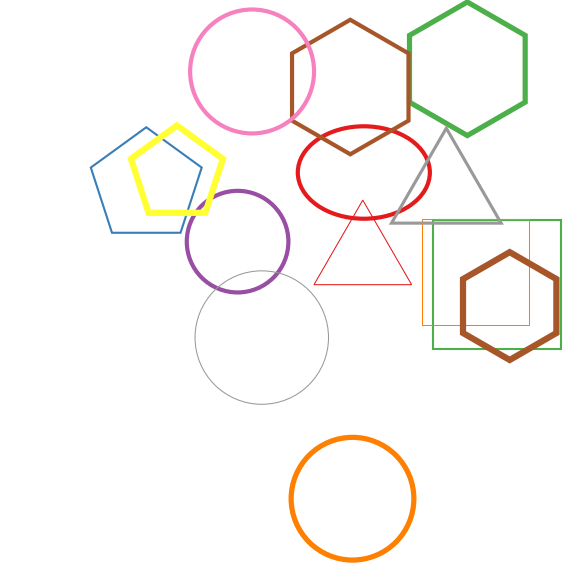[{"shape": "triangle", "thickness": 0.5, "radius": 0.49, "center": [0.628, 0.555]}, {"shape": "oval", "thickness": 2, "radius": 0.57, "center": [0.63, 0.7]}, {"shape": "pentagon", "thickness": 1, "radius": 0.5, "center": [0.253, 0.678]}, {"shape": "square", "thickness": 1, "radius": 0.56, "center": [0.861, 0.507]}, {"shape": "hexagon", "thickness": 2.5, "radius": 0.58, "center": [0.809, 0.88]}, {"shape": "circle", "thickness": 2, "radius": 0.44, "center": [0.411, 0.581]}, {"shape": "square", "thickness": 0.5, "radius": 0.46, "center": [0.823, 0.528]}, {"shape": "circle", "thickness": 2.5, "radius": 0.53, "center": [0.61, 0.136]}, {"shape": "pentagon", "thickness": 3, "radius": 0.42, "center": [0.306, 0.698]}, {"shape": "hexagon", "thickness": 2, "radius": 0.58, "center": [0.607, 0.848]}, {"shape": "hexagon", "thickness": 3, "radius": 0.47, "center": [0.883, 0.469]}, {"shape": "circle", "thickness": 2, "radius": 0.54, "center": [0.437, 0.875]}, {"shape": "circle", "thickness": 0.5, "radius": 0.58, "center": [0.453, 0.415]}, {"shape": "triangle", "thickness": 1.5, "radius": 0.55, "center": [0.773, 0.668]}]